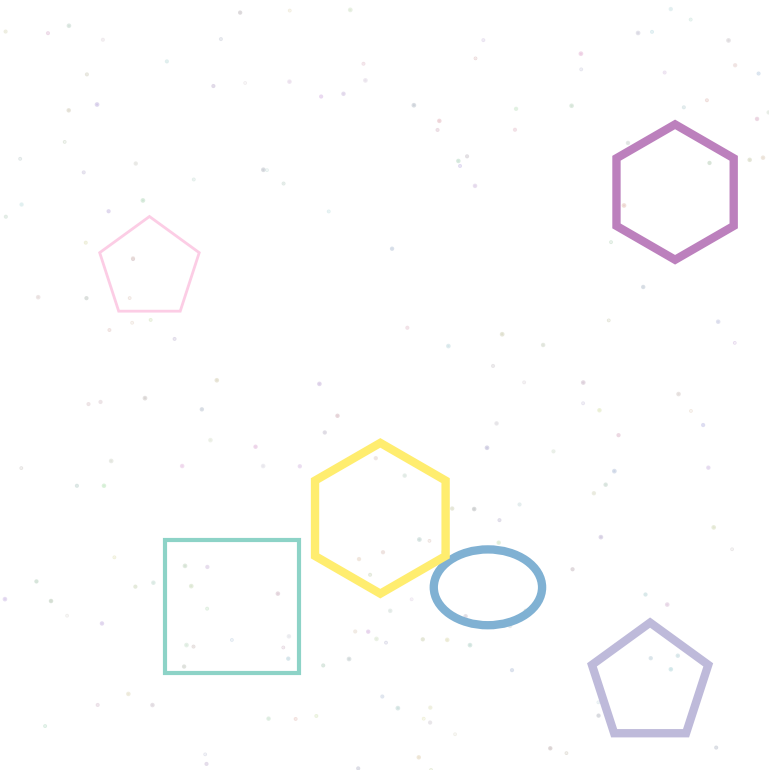[{"shape": "square", "thickness": 1.5, "radius": 0.43, "center": [0.302, 0.212]}, {"shape": "pentagon", "thickness": 3, "radius": 0.4, "center": [0.844, 0.112]}, {"shape": "oval", "thickness": 3, "radius": 0.35, "center": [0.634, 0.237]}, {"shape": "pentagon", "thickness": 1, "radius": 0.34, "center": [0.194, 0.651]}, {"shape": "hexagon", "thickness": 3, "radius": 0.44, "center": [0.877, 0.751]}, {"shape": "hexagon", "thickness": 3, "radius": 0.49, "center": [0.494, 0.327]}]